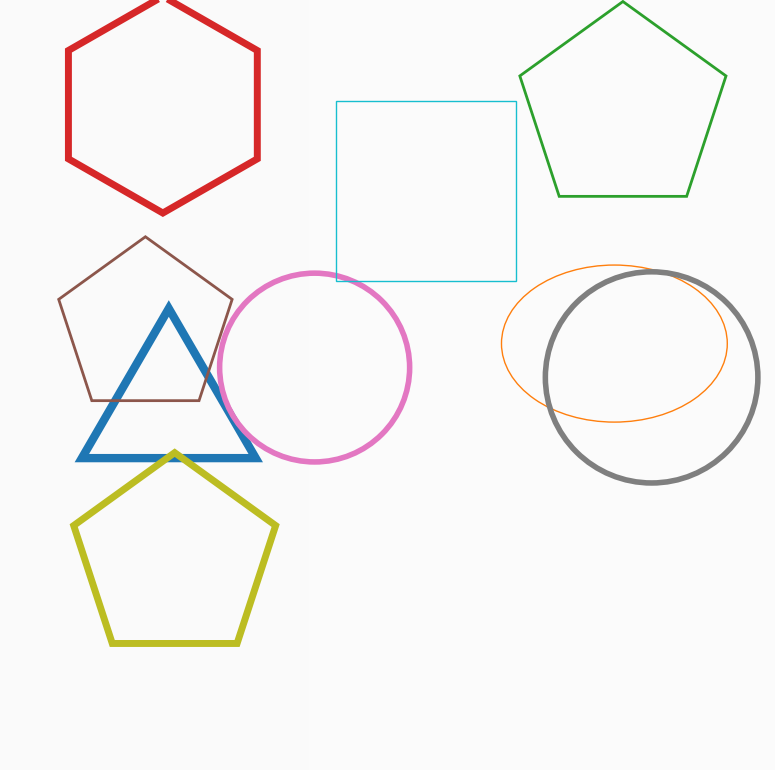[{"shape": "triangle", "thickness": 3, "radius": 0.65, "center": [0.218, 0.47]}, {"shape": "oval", "thickness": 0.5, "radius": 0.73, "center": [0.793, 0.554]}, {"shape": "pentagon", "thickness": 1, "radius": 0.7, "center": [0.804, 0.858]}, {"shape": "hexagon", "thickness": 2.5, "radius": 0.7, "center": [0.21, 0.864]}, {"shape": "pentagon", "thickness": 1, "radius": 0.59, "center": [0.188, 0.575]}, {"shape": "circle", "thickness": 2, "radius": 0.61, "center": [0.406, 0.523]}, {"shape": "circle", "thickness": 2, "radius": 0.69, "center": [0.841, 0.51]}, {"shape": "pentagon", "thickness": 2.5, "radius": 0.68, "center": [0.225, 0.275]}, {"shape": "square", "thickness": 0.5, "radius": 0.58, "center": [0.55, 0.752]}]